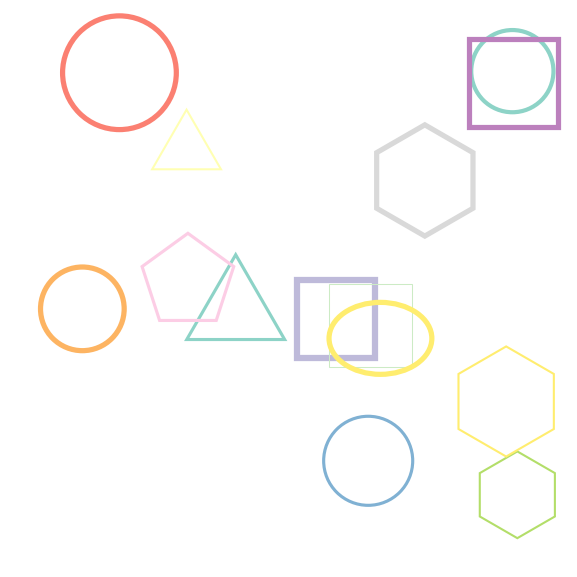[{"shape": "triangle", "thickness": 1.5, "radius": 0.49, "center": [0.408, 0.46]}, {"shape": "circle", "thickness": 2, "radius": 0.36, "center": [0.887, 0.876]}, {"shape": "triangle", "thickness": 1, "radius": 0.34, "center": [0.323, 0.74]}, {"shape": "square", "thickness": 3, "radius": 0.34, "center": [0.582, 0.447]}, {"shape": "circle", "thickness": 2.5, "radius": 0.49, "center": [0.207, 0.873]}, {"shape": "circle", "thickness": 1.5, "radius": 0.39, "center": [0.638, 0.201]}, {"shape": "circle", "thickness": 2.5, "radius": 0.36, "center": [0.143, 0.464]}, {"shape": "hexagon", "thickness": 1, "radius": 0.38, "center": [0.896, 0.142]}, {"shape": "pentagon", "thickness": 1.5, "radius": 0.42, "center": [0.325, 0.512]}, {"shape": "hexagon", "thickness": 2.5, "radius": 0.48, "center": [0.736, 0.687]}, {"shape": "square", "thickness": 2.5, "radius": 0.38, "center": [0.889, 0.856]}, {"shape": "square", "thickness": 0.5, "radius": 0.36, "center": [0.642, 0.435]}, {"shape": "hexagon", "thickness": 1, "radius": 0.48, "center": [0.876, 0.304]}, {"shape": "oval", "thickness": 2.5, "radius": 0.45, "center": [0.659, 0.413]}]